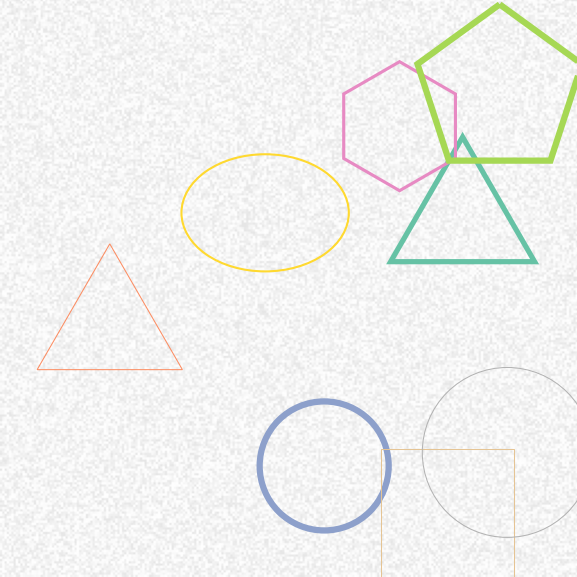[{"shape": "triangle", "thickness": 2.5, "radius": 0.72, "center": [0.801, 0.618]}, {"shape": "triangle", "thickness": 0.5, "radius": 0.73, "center": [0.19, 0.432]}, {"shape": "circle", "thickness": 3, "radius": 0.56, "center": [0.561, 0.192]}, {"shape": "hexagon", "thickness": 1.5, "radius": 0.56, "center": [0.692, 0.781]}, {"shape": "pentagon", "thickness": 3, "radius": 0.75, "center": [0.865, 0.842]}, {"shape": "oval", "thickness": 1, "radius": 0.72, "center": [0.459, 0.631]}, {"shape": "square", "thickness": 0.5, "radius": 0.58, "center": [0.774, 0.107]}, {"shape": "circle", "thickness": 0.5, "radius": 0.74, "center": [0.878, 0.216]}]